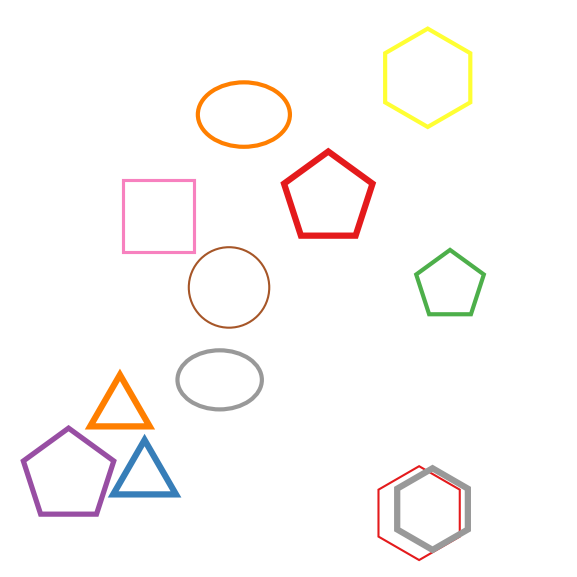[{"shape": "pentagon", "thickness": 3, "radius": 0.4, "center": [0.568, 0.656]}, {"shape": "hexagon", "thickness": 1, "radius": 0.41, "center": [0.726, 0.111]}, {"shape": "triangle", "thickness": 3, "radius": 0.31, "center": [0.25, 0.174]}, {"shape": "pentagon", "thickness": 2, "radius": 0.31, "center": [0.779, 0.505]}, {"shape": "pentagon", "thickness": 2.5, "radius": 0.41, "center": [0.119, 0.175]}, {"shape": "oval", "thickness": 2, "radius": 0.4, "center": [0.422, 0.801]}, {"shape": "triangle", "thickness": 3, "radius": 0.3, "center": [0.208, 0.291]}, {"shape": "hexagon", "thickness": 2, "radius": 0.43, "center": [0.741, 0.864]}, {"shape": "circle", "thickness": 1, "radius": 0.35, "center": [0.397, 0.501]}, {"shape": "square", "thickness": 1.5, "radius": 0.31, "center": [0.274, 0.625]}, {"shape": "oval", "thickness": 2, "radius": 0.37, "center": [0.38, 0.341]}, {"shape": "hexagon", "thickness": 3, "radius": 0.35, "center": [0.749, 0.118]}]